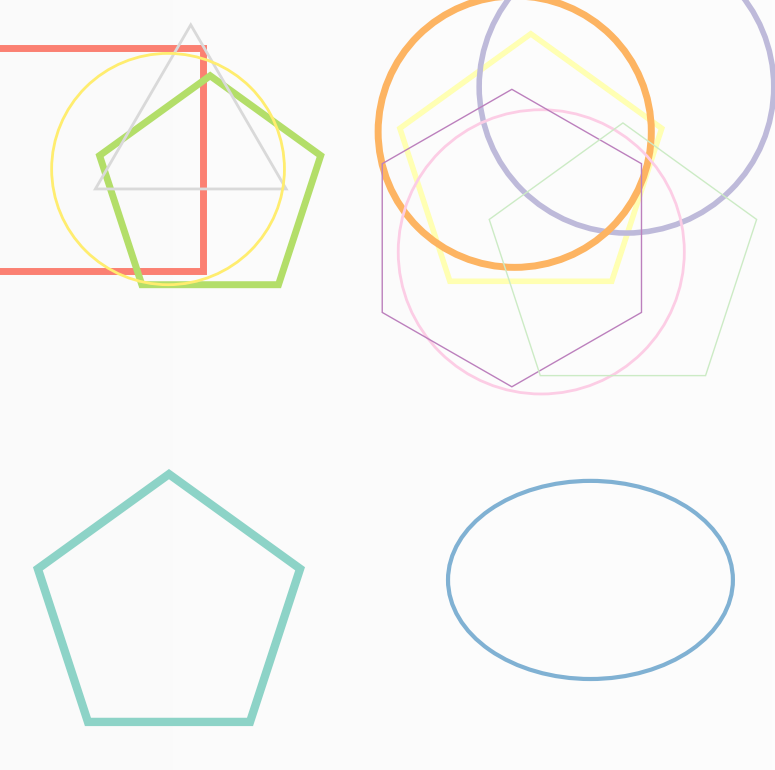[{"shape": "pentagon", "thickness": 3, "radius": 0.89, "center": [0.218, 0.206]}, {"shape": "pentagon", "thickness": 2, "radius": 0.89, "center": [0.685, 0.778]}, {"shape": "circle", "thickness": 2, "radius": 0.95, "center": [0.808, 0.887]}, {"shape": "square", "thickness": 2.5, "radius": 0.73, "center": [0.117, 0.793]}, {"shape": "oval", "thickness": 1.5, "radius": 0.92, "center": [0.762, 0.247]}, {"shape": "circle", "thickness": 2.5, "radius": 0.88, "center": [0.664, 0.829]}, {"shape": "pentagon", "thickness": 2.5, "radius": 0.75, "center": [0.271, 0.752]}, {"shape": "circle", "thickness": 1, "radius": 0.92, "center": [0.698, 0.673]}, {"shape": "triangle", "thickness": 1, "radius": 0.71, "center": [0.246, 0.826]}, {"shape": "hexagon", "thickness": 0.5, "radius": 0.97, "center": [0.66, 0.691]}, {"shape": "pentagon", "thickness": 0.5, "radius": 0.91, "center": [0.804, 0.659]}, {"shape": "circle", "thickness": 1, "radius": 0.75, "center": [0.217, 0.78]}]